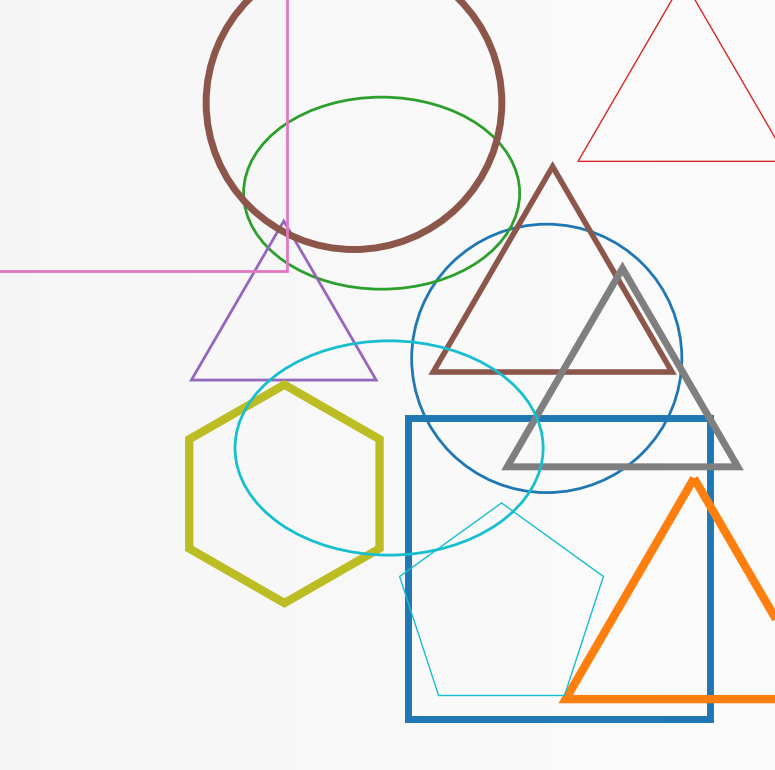[{"shape": "square", "thickness": 2.5, "radius": 0.98, "center": [0.721, 0.262]}, {"shape": "circle", "thickness": 1, "radius": 0.87, "center": [0.705, 0.535]}, {"shape": "triangle", "thickness": 3, "radius": 0.96, "center": [0.896, 0.188]}, {"shape": "oval", "thickness": 1, "radius": 0.89, "center": [0.492, 0.749]}, {"shape": "triangle", "thickness": 0.5, "radius": 0.78, "center": [0.882, 0.869]}, {"shape": "triangle", "thickness": 1, "radius": 0.69, "center": [0.366, 0.575]}, {"shape": "triangle", "thickness": 2, "radius": 0.89, "center": [0.713, 0.606]}, {"shape": "circle", "thickness": 2.5, "radius": 0.95, "center": [0.457, 0.867]}, {"shape": "square", "thickness": 1, "radius": 0.96, "center": [0.177, 0.841]}, {"shape": "triangle", "thickness": 2.5, "radius": 0.86, "center": [0.803, 0.48]}, {"shape": "hexagon", "thickness": 3, "radius": 0.71, "center": [0.367, 0.359]}, {"shape": "pentagon", "thickness": 0.5, "radius": 0.69, "center": [0.647, 0.209]}, {"shape": "oval", "thickness": 1, "radius": 0.99, "center": [0.502, 0.418]}]